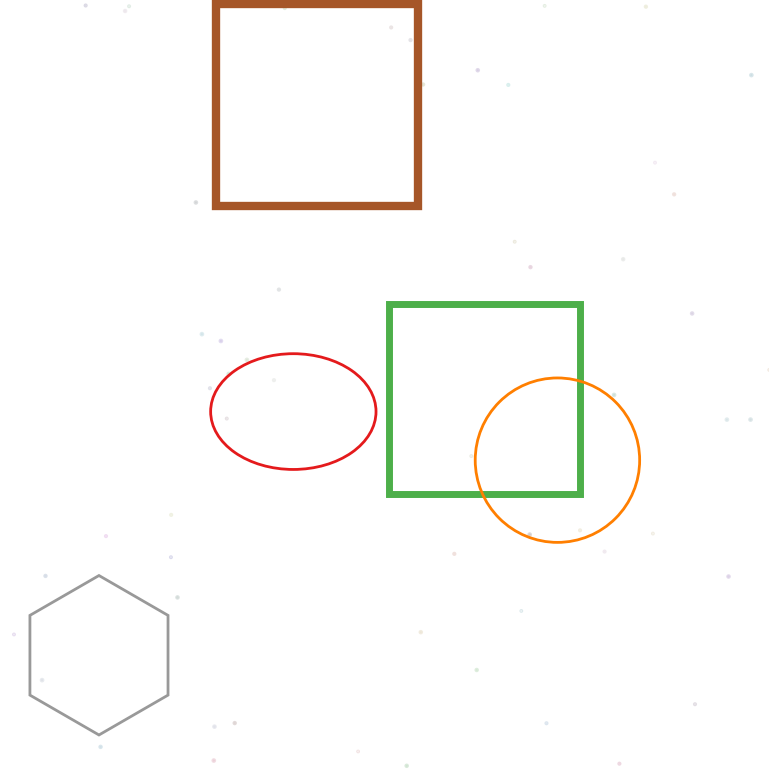[{"shape": "oval", "thickness": 1, "radius": 0.54, "center": [0.381, 0.465]}, {"shape": "square", "thickness": 2.5, "radius": 0.62, "center": [0.629, 0.482]}, {"shape": "circle", "thickness": 1, "radius": 0.53, "center": [0.724, 0.402]}, {"shape": "square", "thickness": 3, "radius": 0.66, "center": [0.412, 0.863]}, {"shape": "hexagon", "thickness": 1, "radius": 0.52, "center": [0.129, 0.149]}]